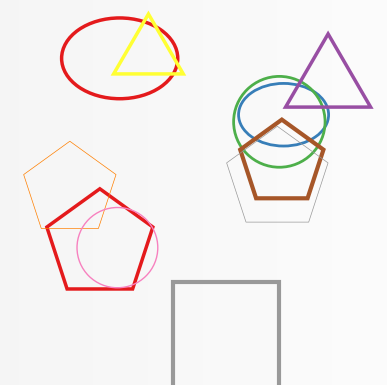[{"shape": "oval", "thickness": 2.5, "radius": 0.75, "center": [0.309, 0.848]}, {"shape": "pentagon", "thickness": 2.5, "radius": 0.72, "center": [0.258, 0.366]}, {"shape": "oval", "thickness": 2, "radius": 0.58, "center": [0.732, 0.702]}, {"shape": "circle", "thickness": 2, "radius": 0.59, "center": [0.721, 0.684]}, {"shape": "triangle", "thickness": 2.5, "radius": 0.63, "center": [0.847, 0.785]}, {"shape": "pentagon", "thickness": 0.5, "radius": 0.63, "center": [0.18, 0.508]}, {"shape": "triangle", "thickness": 2.5, "radius": 0.52, "center": [0.383, 0.86]}, {"shape": "pentagon", "thickness": 3, "radius": 0.56, "center": [0.727, 0.576]}, {"shape": "circle", "thickness": 1, "radius": 0.52, "center": [0.303, 0.357]}, {"shape": "pentagon", "thickness": 0.5, "radius": 0.69, "center": [0.716, 0.534]}, {"shape": "square", "thickness": 3, "radius": 0.68, "center": [0.583, 0.131]}]